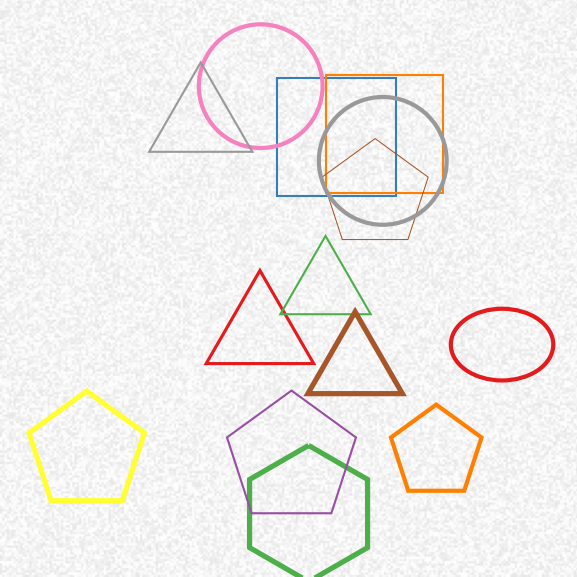[{"shape": "oval", "thickness": 2, "radius": 0.44, "center": [0.869, 0.402]}, {"shape": "triangle", "thickness": 1.5, "radius": 0.54, "center": [0.45, 0.423]}, {"shape": "square", "thickness": 1, "radius": 0.51, "center": [0.583, 0.762]}, {"shape": "hexagon", "thickness": 2.5, "radius": 0.59, "center": [0.534, 0.11]}, {"shape": "triangle", "thickness": 1, "radius": 0.45, "center": [0.564, 0.5]}, {"shape": "pentagon", "thickness": 1, "radius": 0.59, "center": [0.505, 0.205]}, {"shape": "square", "thickness": 1, "radius": 0.51, "center": [0.666, 0.767]}, {"shape": "pentagon", "thickness": 2, "radius": 0.41, "center": [0.755, 0.216]}, {"shape": "pentagon", "thickness": 2.5, "radius": 0.52, "center": [0.15, 0.217]}, {"shape": "triangle", "thickness": 2.5, "radius": 0.47, "center": [0.615, 0.365]}, {"shape": "pentagon", "thickness": 0.5, "radius": 0.48, "center": [0.65, 0.663]}, {"shape": "circle", "thickness": 2, "radius": 0.54, "center": [0.451, 0.85]}, {"shape": "triangle", "thickness": 1, "radius": 0.52, "center": [0.348, 0.788]}, {"shape": "circle", "thickness": 2, "radius": 0.55, "center": [0.663, 0.721]}]